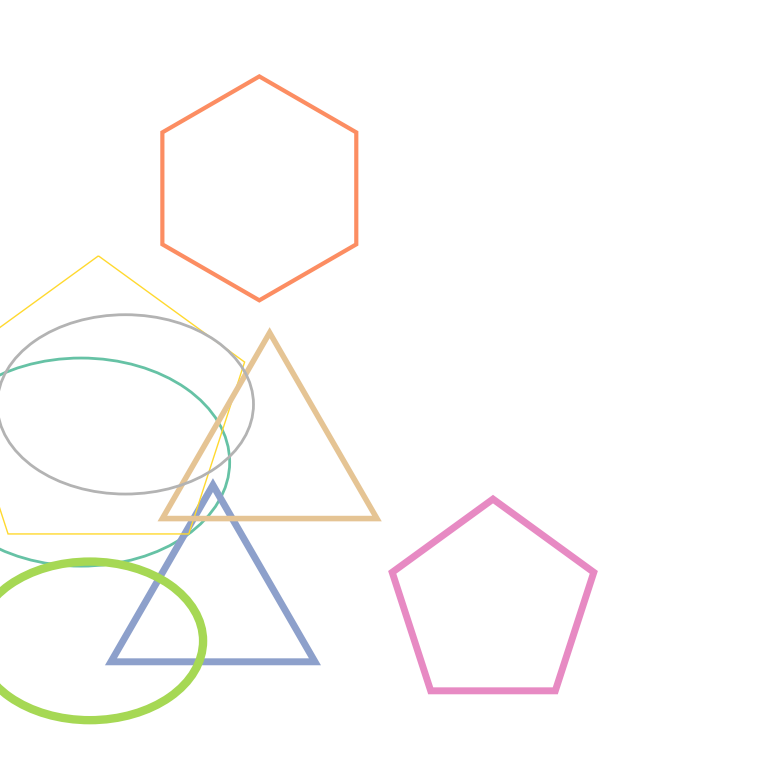[{"shape": "oval", "thickness": 1, "radius": 0.97, "center": [0.105, 0.4]}, {"shape": "hexagon", "thickness": 1.5, "radius": 0.73, "center": [0.337, 0.755]}, {"shape": "triangle", "thickness": 2.5, "radius": 0.76, "center": [0.277, 0.217]}, {"shape": "pentagon", "thickness": 2.5, "radius": 0.69, "center": [0.64, 0.214]}, {"shape": "oval", "thickness": 3, "radius": 0.74, "center": [0.117, 0.168]}, {"shape": "pentagon", "thickness": 0.5, "radius": 1.0, "center": [0.128, 0.468]}, {"shape": "triangle", "thickness": 2, "radius": 0.8, "center": [0.35, 0.407]}, {"shape": "oval", "thickness": 1, "radius": 0.83, "center": [0.163, 0.475]}]